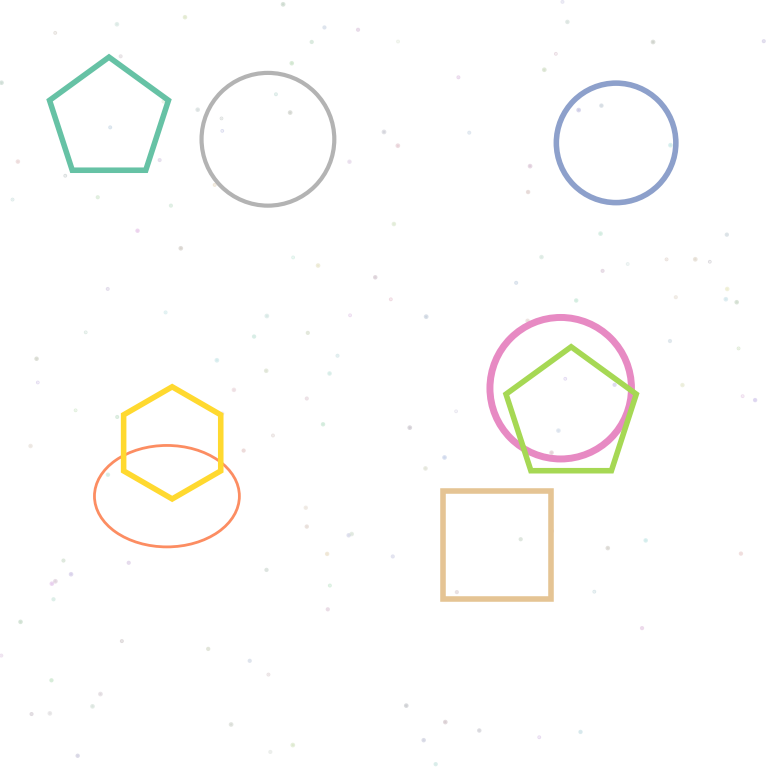[{"shape": "pentagon", "thickness": 2, "radius": 0.41, "center": [0.142, 0.845]}, {"shape": "oval", "thickness": 1, "radius": 0.47, "center": [0.217, 0.356]}, {"shape": "circle", "thickness": 2, "radius": 0.39, "center": [0.8, 0.814]}, {"shape": "circle", "thickness": 2.5, "radius": 0.46, "center": [0.728, 0.496]}, {"shape": "pentagon", "thickness": 2, "radius": 0.44, "center": [0.742, 0.461]}, {"shape": "hexagon", "thickness": 2, "radius": 0.36, "center": [0.224, 0.425]}, {"shape": "square", "thickness": 2, "radius": 0.35, "center": [0.645, 0.292]}, {"shape": "circle", "thickness": 1.5, "radius": 0.43, "center": [0.348, 0.819]}]